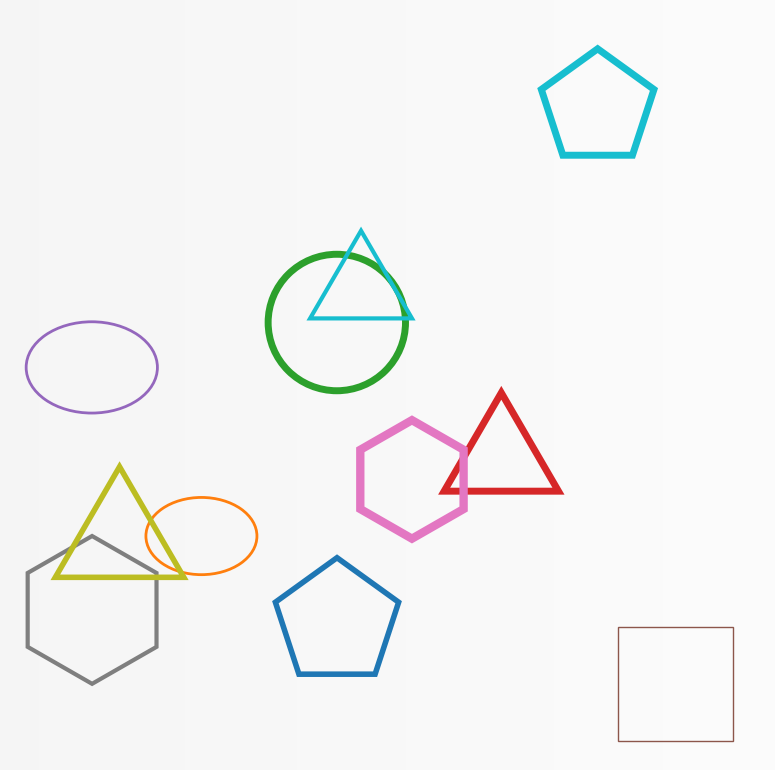[{"shape": "pentagon", "thickness": 2, "radius": 0.42, "center": [0.435, 0.192]}, {"shape": "oval", "thickness": 1, "radius": 0.36, "center": [0.26, 0.304]}, {"shape": "circle", "thickness": 2.5, "radius": 0.44, "center": [0.435, 0.581]}, {"shape": "triangle", "thickness": 2.5, "radius": 0.43, "center": [0.647, 0.405]}, {"shape": "oval", "thickness": 1, "radius": 0.42, "center": [0.118, 0.523]}, {"shape": "square", "thickness": 0.5, "radius": 0.37, "center": [0.871, 0.111]}, {"shape": "hexagon", "thickness": 3, "radius": 0.38, "center": [0.532, 0.377]}, {"shape": "hexagon", "thickness": 1.5, "radius": 0.48, "center": [0.119, 0.208]}, {"shape": "triangle", "thickness": 2, "radius": 0.48, "center": [0.154, 0.298]}, {"shape": "pentagon", "thickness": 2.5, "radius": 0.38, "center": [0.771, 0.86]}, {"shape": "triangle", "thickness": 1.5, "radius": 0.38, "center": [0.466, 0.624]}]